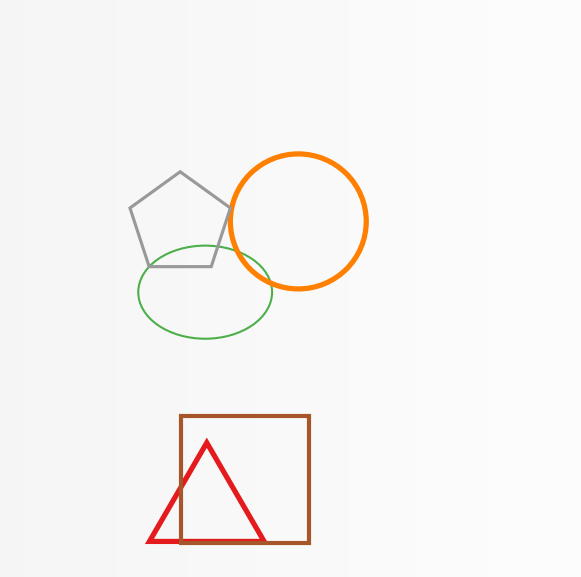[{"shape": "triangle", "thickness": 2.5, "radius": 0.57, "center": [0.356, 0.119]}, {"shape": "oval", "thickness": 1, "radius": 0.58, "center": [0.353, 0.493]}, {"shape": "circle", "thickness": 2.5, "radius": 0.58, "center": [0.513, 0.616]}, {"shape": "square", "thickness": 2, "radius": 0.55, "center": [0.422, 0.169]}, {"shape": "pentagon", "thickness": 1.5, "radius": 0.45, "center": [0.31, 0.611]}]